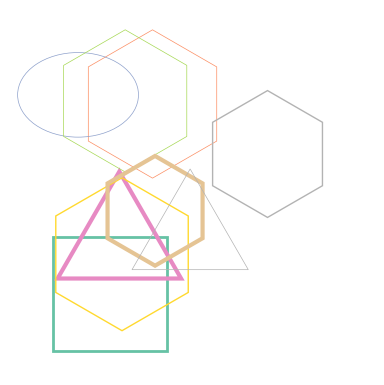[{"shape": "square", "thickness": 2, "radius": 0.74, "center": [0.285, 0.236]}, {"shape": "hexagon", "thickness": 0.5, "radius": 0.96, "center": [0.396, 0.73]}, {"shape": "oval", "thickness": 0.5, "radius": 0.78, "center": [0.203, 0.754]}, {"shape": "triangle", "thickness": 3, "radius": 0.93, "center": [0.31, 0.369]}, {"shape": "hexagon", "thickness": 0.5, "radius": 0.92, "center": [0.325, 0.738]}, {"shape": "hexagon", "thickness": 1, "radius": 0.99, "center": [0.317, 0.34]}, {"shape": "hexagon", "thickness": 3, "radius": 0.71, "center": [0.403, 0.452]}, {"shape": "hexagon", "thickness": 1, "radius": 0.82, "center": [0.695, 0.6]}, {"shape": "triangle", "thickness": 0.5, "radius": 0.87, "center": [0.494, 0.387]}]